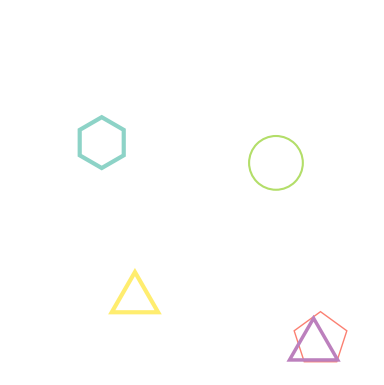[{"shape": "hexagon", "thickness": 3, "radius": 0.33, "center": [0.264, 0.63]}, {"shape": "pentagon", "thickness": 1, "radius": 0.36, "center": [0.832, 0.119]}, {"shape": "circle", "thickness": 1.5, "radius": 0.35, "center": [0.717, 0.577]}, {"shape": "triangle", "thickness": 2.5, "radius": 0.36, "center": [0.815, 0.101]}, {"shape": "triangle", "thickness": 3, "radius": 0.35, "center": [0.35, 0.224]}]